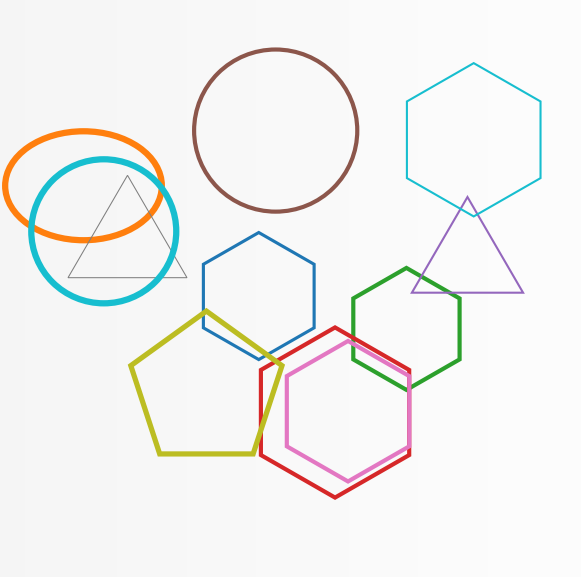[{"shape": "hexagon", "thickness": 1.5, "radius": 0.55, "center": [0.445, 0.486]}, {"shape": "oval", "thickness": 3, "radius": 0.67, "center": [0.144, 0.677]}, {"shape": "hexagon", "thickness": 2, "radius": 0.53, "center": [0.699, 0.43]}, {"shape": "hexagon", "thickness": 2, "radius": 0.74, "center": [0.576, 0.285]}, {"shape": "triangle", "thickness": 1, "radius": 0.55, "center": [0.804, 0.548]}, {"shape": "circle", "thickness": 2, "radius": 0.7, "center": [0.474, 0.773]}, {"shape": "hexagon", "thickness": 2, "radius": 0.61, "center": [0.599, 0.287]}, {"shape": "triangle", "thickness": 0.5, "radius": 0.59, "center": [0.219, 0.577]}, {"shape": "pentagon", "thickness": 2.5, "radius": 0.68, "center": [0.355, 0.324]}, {"shape": "hexagon", "thickness": 1, "radius": 0.66, "center": [0.815, 0.757]}, {"shape": "circle", "thickness": 3, "radius": 0.62, "center": [0.179, 0.599]}]